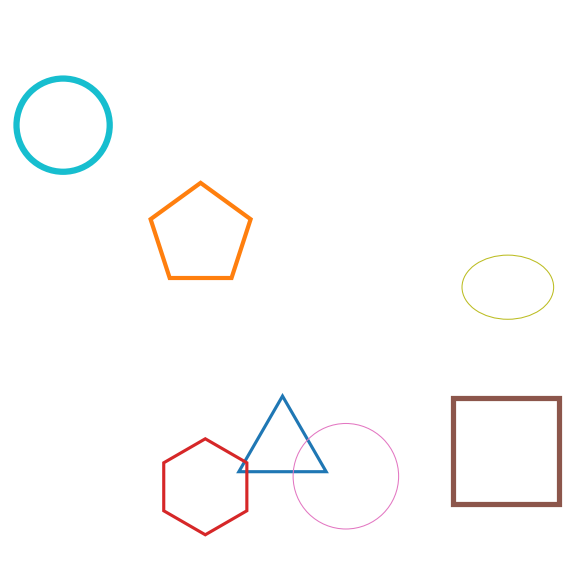[{"shape": "triangle", "thickness": 1.5, "radius": 0.44, "center": [0.489, 0.226]}, {"shape": "pentagon", "thickness": 2, "radius": 0.46, "center": [0.347, 0.591]}, {"shape": "hexagon", "thickness": 1.5, "radius": 0.42, "center": [0.355, 0.156]}, {"shape": "square", "thickness": 2.5, "radius": 0.46, "center": [0.877, 0.218]}, {"shape": "circle", "thickness": 0.5, "radius": 0.46, "center": [0.599, 0.174]}, {"shape": "oval", "thickness": 0.5, "radius": 0.4, "center": [0.879, 0.502]}, {"shape": "circle", "thickness": 3, "radius": 0.4, "center": [0.109, 0.782]}]